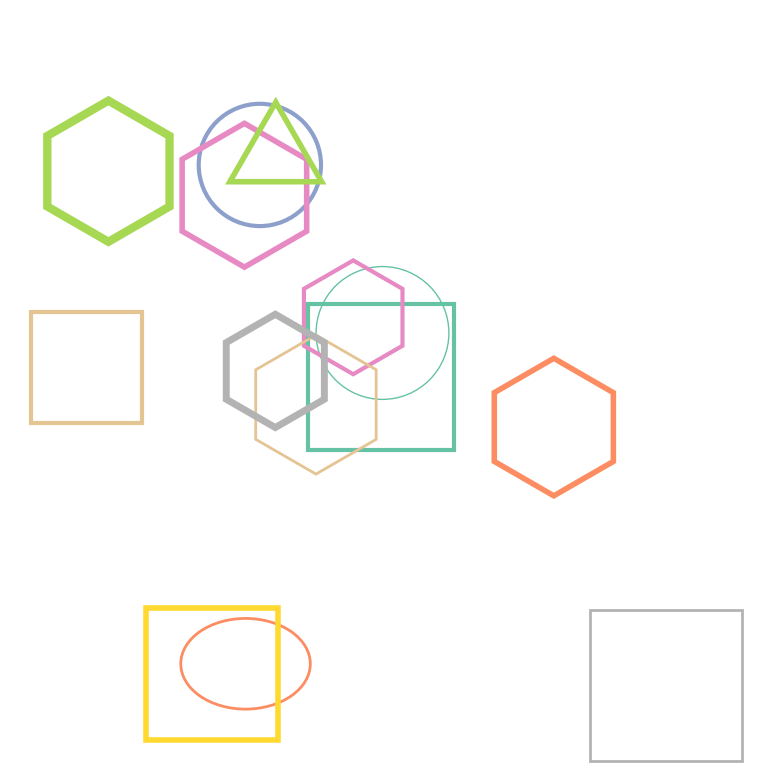[{"shape": "square", "thickness": 1.5, "radius": 0.47, "center": [0.495, 0.511]}, {"shape": "circle", "thickness": 0.5, "radius": 0.43, "center": [0.497, 0.568]}, {"shape": "hexagon", "thickness": 2, "radius": 0.45, "center": [0.719, 0.445]}, {"shape": "oval", "thickness": 1, "radius": 0.42, "center": [0.319, 0.138]}, {"shape": "circle", "thickness": 1.5, "radius": 0.4, "center": [0.337, 0.786]}, {"shape": "hexagon", "thickness": 1.5, "radius": 0.37, "center": [0.459, 0.588]}, {"shape": "hexagon", "thickness": 2, "radius": 0.47, "center": [0.317, 0.746]}, {"shape": "hexagon", "thickness": 3, "radius": 0.46, "center": [0.141, 0.778]}, {"shape": "triangle", "thickness": 2, "radius": 0.34, "center": [0.358, 0.798]}, {"shape": "square", "thickness": 2, "radius": 0.43, "center": [0.276, 0.125]}, {"shape": "hexagon", "thickness": 1, "radius": 0.45, "center": [0.41, 0.475]}, {"shape": "square", "thickness": 1.5, "radius": 0.36, "center": [0.112, 0.522]}, {"shape": "square", "thickness": 1, "radius": 0.49, "center": [0.865, 0.109]}, {"shape": "hexagon", "thickness": 2.5, "radius": 0.37, "center": [0.358, 0.518]}]